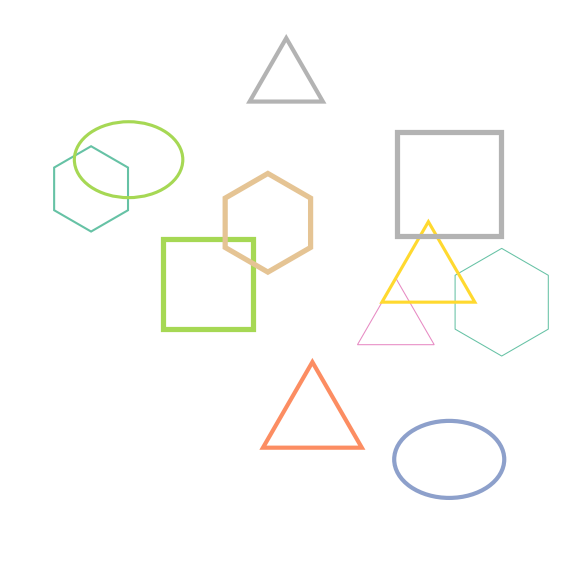[{"shape": "hexagon", "thickness": 1, "radius": 0.37, "center": [0.158, 0.672]}, {"shape": "hexagon", "thickness": 0.5, "radius": 0.47, "center": [0.869, 0.476]}, {"shape": "triangle", "thickness": 2, "radius": 0.49, "center": [0.541, 0.273]}, {"shape": "oval", "thickness": 2, "radius": 0.48, "center": [0.778, 0.204]}, {"shape": "triangle", "thickness": 0.5, "radius": 0.38, "center": [0.685, 0.441]}, {"shape": "oval", "thickness": 1.5, "radius": 0.47, "center": [0.223, 0.723]}, {"shape": "square", "thickness": 2.5, "radius": 0.39, "center": [0.36, 0.508]}, {"shape": "triangle", "thickness": 1.5, "radius": 0.46, "center": [0.742, 0.522]}, {"shape": "hexagon", "thickness": 2.5, "radius": 0.43, "center": [0.464, 0.613]}, {"shape": "triangle", "thickness": 2, "radius": 0.37, "center": [0.496, 0.86]}, {"shape": "square", "thickness": 2.5, "radius": 0.45, "center": [0.777, 0.681]}]